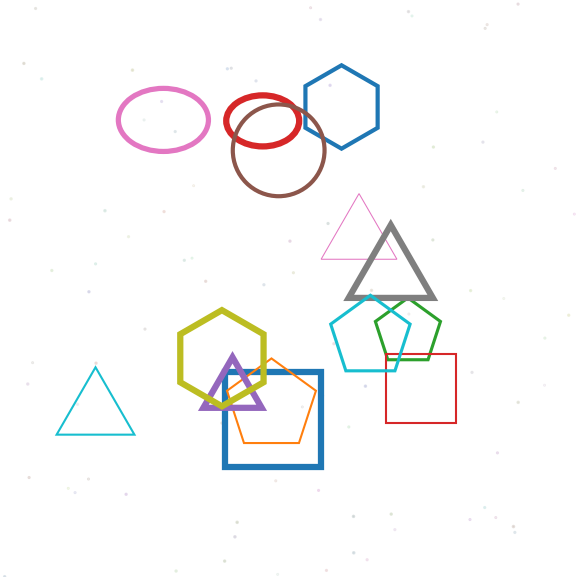[{"shape": "hexagon", "thickness": 2, "radius": 0.36, "center": [0.591, 0.814]}, {"shape": "square", "thickness": 3, "radius": 0.41, "center": [0.473, 0.273]}, {"shape": "pentagon", "thickness": 1, "radius": 0.4, "center": [0.47, 0.297]}, {"shape": "pentagon", "thickness": 1.5, "radius": 0.3, "center": [0.706, 0.424]}, {"shape": "oval", "thickness": 3, "radius": 0.32, "center": [0.455, 0.79]}, {"shape": "square", "thickness": 1, "radius": 0.3, "center": [0.729, 0.326]}, {"shape": "triangle", "thickness": 3, "radius": 0.29, "center": [0.403, 0.322]}, {"shape": "circle", "thickness": 2, "radius": 0.4, "center": [0.483, 0.739]}, {"shape": "oval", "thickness": 2.5, "radius": 0.39, "center": [0.283, 0.791]}, {"shape": "triangle", "thickness": 0.5, "radius": 0.38, "center": [0.622, 0.588]}, {"shape": "triangle", "thickness": 3, "radius": 0.42, "center": [0.677, 0.525]}, {"shape": "hexagon", "thickness": 3, "radius": 0.42, "center": [0.384, 0.379]}, {"shape": "triangle", "thickness": 1, "radius": 0.39, "center": [0.165, 0.285]}, {"shape": "pentagon", "thickness": 1.5, "radius": 0.36, "center": [0.641, 0.416]}]